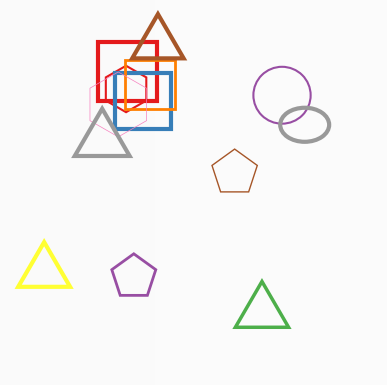[{"shape": "hexagon", "thickness": 1.5, "radius": 0.3, "center": [0.325, 0.769]}, {"shape": "square", "thickness": 3, "radius": 0.38, "center": [0.33, 0.815]}, {"shape": "square", "thickness": 3, "radius": 0.36, "center": [0.369, 0.737]}, {"shape": "triangle", "thickness": 2.5, "radius": 0.4, "center": [0.676, 0.19]}, {"shape": "pentagon", "thickness": 2, "radius": 0.3, "center": [0.345, 0.281]}, {"shape": "circle", "thickness": 1.5, "radius": 0.37, "center": [0.728, 0.753]}, {"shape": "square", "thickness": 2, "radius": 0.32, "center": [0.387, 0.78]}, {"shape": "triangle", "thickness": 3, "radius": 0.39, "center": [0.114, 0.294]}, {"shape": "triangle", "thickness": 3, "radius": 0.38, "center": [0.408, 0.887]}, {"shape": "pentagon", "thickness": 1, "radius": 0.31, "center": [0.606, 0.551]}, {"shape": "hexagon", "thickness": 0.5, "radius": 0.42, "center": [0.305, 0.729]}, {"shape": "triangle", "thickness": 3, "radius": 0.41, "center": [0.264, 0.636]}, {"shape": "oval", "thickness": 3, "radius": 0.32, "center": [0.786, 0.676]}]